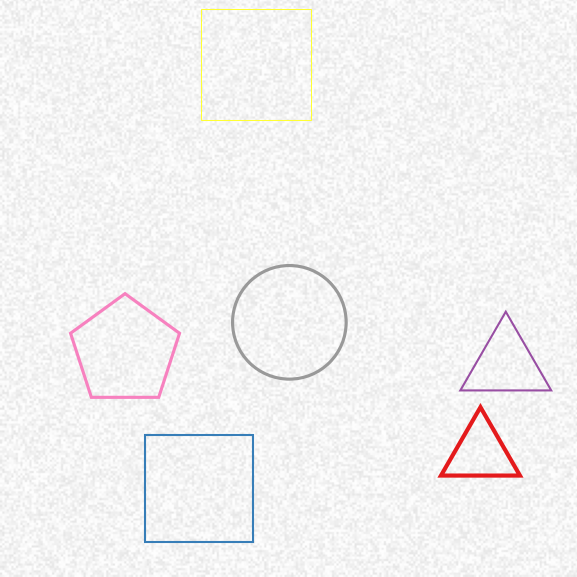[{"shape": "triangle", "thickness": 2, "radius": 0.39, "center": [0.832, 0.215]}, {"shape": "square", "thickness": 1, "radius": 0.47, "center": [0.344, 0.153]}, {"shape": "triangle", "thickness": 1, "radius": 0.45, "center": [0.876, 0.369]}, {"shape": "square", "thickness": 0.5, "radius": 0.48, "center": [0.443, 0.888]}, {"shape": "pentagon", "thickness": 1.5, "radius": 0.5, "center": [0.217, 0.391]}, {"shape": "circle", "thickness": 1.5, "radius": 0.49, "center": [0.501, 0.441]}]